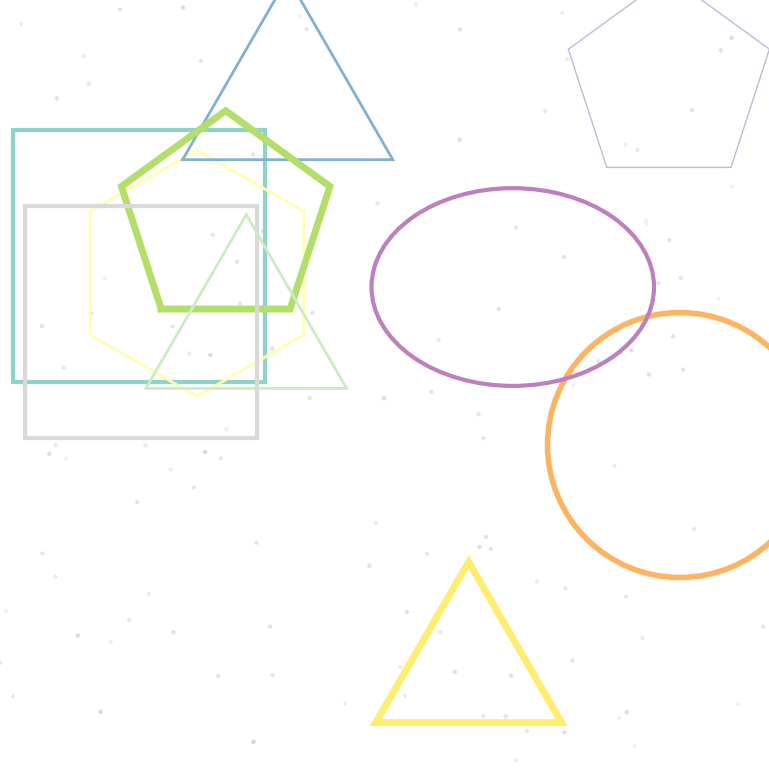[{"shape": "square", "thickness": 1.5, "radius": 0.82, "center": [0.181, 0.667]}, {"shape": "hexagon", "thickness": 1, "radius": 0.8, "center": [0.256, 0.645]}, {"shape": "pentagon", "thickness": 0.5, "radius": 0.69, "center": [0.869, 0.894]}, {"shape": "triangle", "thickness": 1, "radius": 0.79, "center": [0.374, 0.871]}, {"shape": "circle", "thickness": 2, "radius": 0.86, "center": [0.883, 0.422]}, {"shape": "pentagon", "thickness": 2.5, "radius": 0.71, "center": [0.293, 0.714]}, {"shape": "square", "thickness": 1.5, "radius": 0.75, "center": [0.183, 0.581]}, {"shape": "oval", "thickness": 1.5, "radius": 0.92, "center": [0.666, 0.627]}, {"shape": "triangle", "thickness": 1, "radius": 0.75, "center": [0.32, 0.571]}, {"shape": "triangle", "thickness": 2.5, "radius": 0.7, "center": [0.609, 0.131]}]